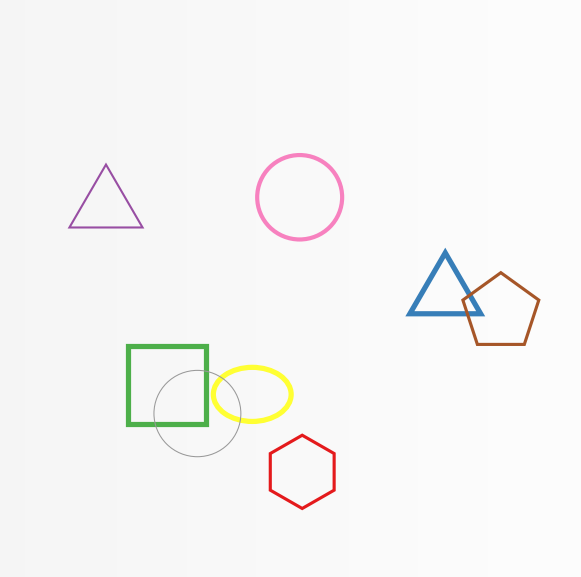[{"shape": "hexagon", "thickness": 1.5, "radius": 0.32, "center": [0.52, 0.182]}, {"shape": "triangle", "thickness": 2.5, "radius": 0.35, "center": [0.766, 0.491]}, {"shape": "square", "thickness": 2.5, "radius": 0.34, "center": [0.287, 0.333]}, {"shape": "triangle", "thickness": 1, "radius": 0.36, "center": [0.182, 0.642]}, {"shape": "oval", "thickness": 2.5, "radius": 0.33, "center": [0.434, 0.316]}, {"shape": "pentagon", "thickness": 1.5, "radius": 0.34, "center": [0.862, 0.458]}, {"shape": "circle", "thickness": 2, "radius": 0.37, "center": [0.516, 0.658]}, {"shape": "circle", "thickness": 0.5, "radius": 0.37, "center": [0.34, 0.283]}]